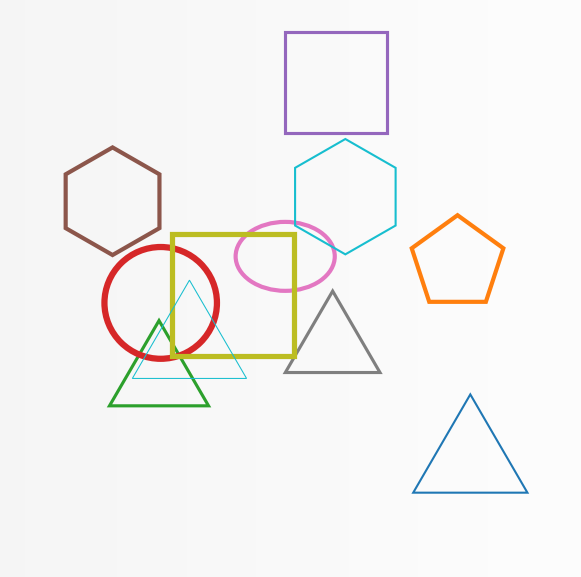[{"shape": "triangle", "thickness": 1, "radius": 0.57, "center": [0.809, 0.203]}, {"shape": "pentagon", "thickness": 2, "radius": 0.41, "center": [0.787, 0.544]}, {"shape": "triangle", "thickness": 1.5, "radius": 0.49, "center": [0.274, 0.346]}, {"shape": "circle", "thickness": 3, "radius": 0.48, "center": [0.276, 0.475]}, {"shape": "square", "thickness": 1.5, "radius": 0.44, "center": [0.578, 0.857]}, {"shape": "hexagon", "thickness": 2, "radius": 0.47, "center": [0.194, 0.651]}, {"shape": "oval", "thickness": 2, "radius": 0.43, "center": [0.491, 0.555]}, {"shape": "triangle", "thickness": 1.5, "radius": 0.47, "center": [0.572, 0.401]}, {"shape": "square", "thickness": 2.5, "radius": 0.53, "center": [0.401, 0.489]}, {"shape": "hexagon", "thickness": 1, "radius": 0.5, "center": [0.594, 0.659]}, {"shape": "triangle", "thickness": 0.5, "radius": 0.57, "center": [0.326, 0.401]}]